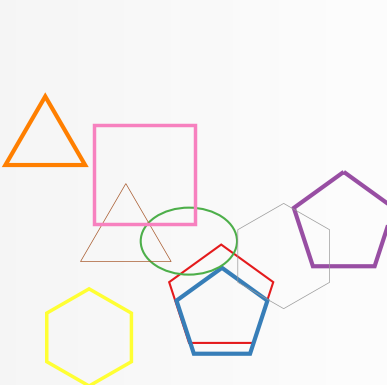[{"shape": "pentagon", "thickness": 1.5, "radius": 0.71, "center": [0.571, 0.224]}, {"shape": "pentagon", "thickness": 3, "radius": 0.62, "center": [0.573, 0.181]}, {"shape": "oval", "thickness": 1.5, "radius": 0.62, "center": [0.487, 0.374]}, {"shape": "pentagon", "thickness": 3, "radius": 0.68, "center": [0.887, 0.418]}, {"shape": "triangle", "thickness": 3, "radius": 0.59, "center": [0.117, 0.631]}, {"shape": "hexagon", "thickness": 2.5, "radius": 0.63, "center": [0.23, 0.124]}, {"shape": "triangle", "thickness": 0.5, "radius": 0.68, "center": [0.325, 0.388]}, {"shape": "square", "thickness": 2.5, "radius": 0.65, "center": [0.373, 0.547]}, {"shape": "hexagon", "thickness": 0.5, "radius": 0.68, "center": [0.732, 0.335]}]